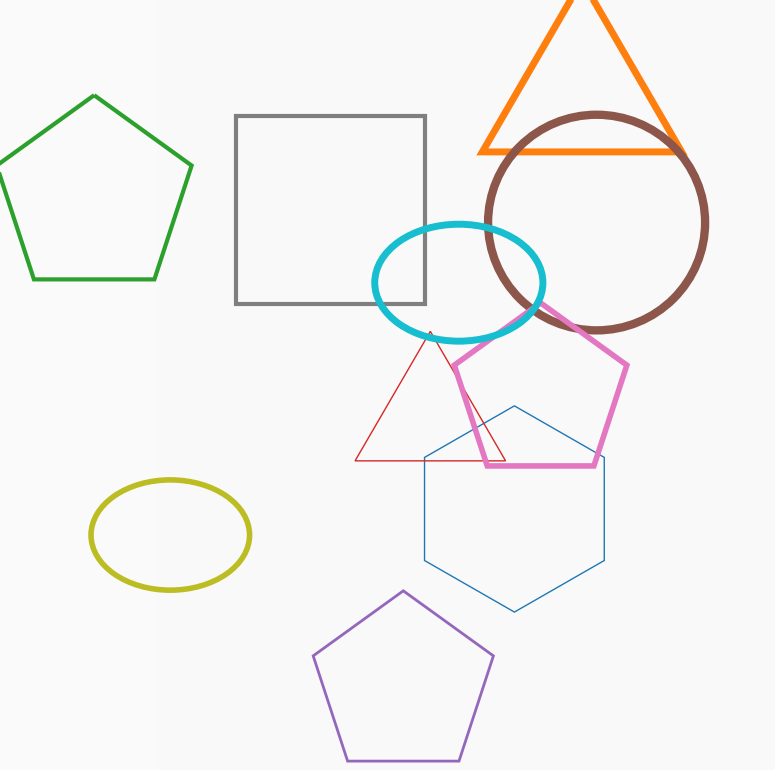[{"shape": "hexagon", "thickness": 0.5, "radius": 0.67, "center": [0.664, 0.339]}, {"shape": "triangle", "thickness": 2.5, "radius": 0.74, "center": [0.751, 0.877]}, {"shape": "pentagon", "thickness": 1.5, "radius": 0.66, "center": [0.122, 0.744]}, {"shape": "triangle", "thickness": 0.5, "radius": 0.56, "center": [0.555, 0.458]}, {"shape": "pentagon", "thickness": 1, "radius": 0.61, "center": [0.52, 0.11]}, {"shape": "circle", "thickness": 3, "radius": 0.7, "center": [0.77, 0.711]}, {"shape": "pentagon", "thickness": 2, "radius": 0.59, "center": [0.698, 0.49]}, {"shape": "square", "thickness": 1.5, "radius": 0.61, "center": [0.427, 0.728]}, {"shape": "oval", "thickness": 2, "radius": 0.51, "center": [0.22, 0.305]}, {"shape": "oval", "thickness": 2.5, "radius": 0.54, "center": [0.592, 0.633]}]